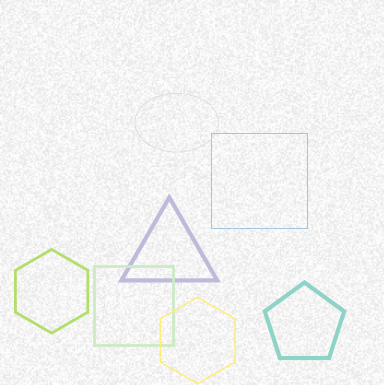[{"shape": "pentagon", "thickness": 3, "radius": 0.54, "center": [0.791, 0.158]}, {"shape": "triangle", "thickness": 3, "radius": 0.72, "center": [0.44, 0.344]}, {"shape": "square", "thickness": 0.5, "radius": 0.62, "center": [0.673, 0.531]}, {"shape": "hexagon", "thickness": 2, "radius": 0.54, "center": [0.134, 0.243]}, {"shape": "oval", "thickness": 0.5, "radius": 0.54, "center": [0.459, 0.681]}, {"shape": "square", "thickness": 2, "radius": 0.51, "center": [0.348, 0.207]}, {"shape": "hexagon", "thickness": 1, "radius": 0.56, "center": [0.513, 0.116]}]